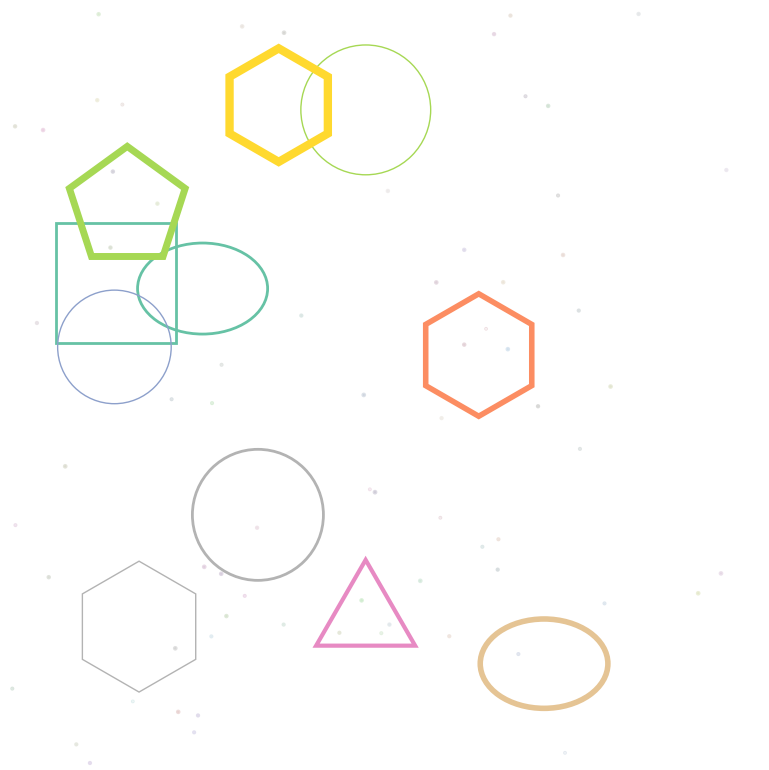[{"shape": "oval", "thickness": 1, "radius": 0.42, "center": [0.263, 0.625]}, {"shape": "square", "thickness": 1, "radius": 0.39, "center": [0.151, 0.632]}, {"shape": "hexagon", "thickness": 2, "radius": 0.4, "center": [0.622, 0.539]}, {"shape": "circle", "thickness": 0.5, "radius": 0.37, "center": [0.149, 0.549]}, {"shape": "triangle", "thickness": 1.5, "radius": 0.37, "center": [0.475, 0.199]}, {"shape": "pentagon", "thickness": 2.5, "radius": 0.4, "center": [0.165, 0.731]}, {"shape": "circle", "thickness": 0.5, "radius": 0.42, "center": [0.475, 0.857]}, {"shape": "hexagon", "thickness": 3, "radius": 0.37, "center": [0.362, 0.863]}, {"shape": "oval", "thickness": 2, "radius": 0.41, "center": [0.707, 0.138]}, {"shape": "circle", "thickness": 1, "radius": 0.43, "center": [0.335, 0.331]}, {"shape": "hexagon", "thickness": 0.5, "radius": 0.42, "center": [0.181, 0.186]}]